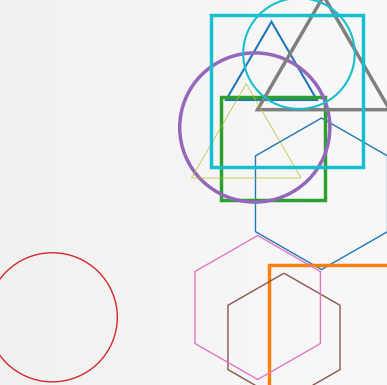[{"shape": "hexagon", "thickness": 1, "radius": 0.98, "center": [0.83, 0.497]}, {"shape": "triangle", "thickness": 1.5, "radius": 0.68, "center": [0.701, 0.808]}, {"shape": "square", "thickness": 2.5, "radius": 0.91, "center": [0.877, 0.129]}, {"shape": "square", "thickness": 2.5, "radius": 0.67, "center": [0.704, 0.614]}, {"shape": "circle", "thickness": 1, "radius": 0.84, "center": [0.135, 0.176]}, {"shape": "circle", "thickness": 2.5, "radius": 0.97, "center": [0.658, 0.669]}, {"shape": "hexagon", "thickness": 1, "radius": 0.83, "center": [0.733, 0.123]}, {"shape": "hexagon", "thickness": 1, "radius": 0.93, "center": [0.665, 0.201]}, {"shape": "triangle", "thickness": 2.5, "radius": 0.98, "center": [0.835, 0.814]}, {"shape": "triangle", "thickness": 0.5, "radius": 0.82, "center": [0.635, 0.619]}, {"shape": "square", "thickness": 2.5, "radius": 0.98, "center": [0.741, 0.764]}, {"shape": "circle", "thickness": 1.5, "radius": 0.72, "center": [0.772, 0.861]}]